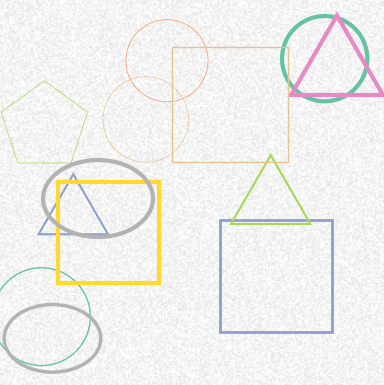[{"shape": "circle", "thickness": 3, "radius": 0.55, "center": [0.843, 0.848]}, {"shape": "circle", "thickness": 1, "radius": 0.64, "center": [0.108, 0.177]}, {"shape": "circle", "thickness": 0.5, "radius": 0.53, "center": [0.434, 0.842]}, {"shape": "triangle", "thickness": 1.5, "radius": 0.52, "center": [0.19, 0.444]}, {"shape": "square", "thickness": 2, "radius": 0.73, "center": [0.718, 0.283]}, {"shape": "triangle", "thickness": 3, "radius": 0.69, "center": [0.875, 0.822]}, {"shape": "pentagon", "thickness": 0.5, "radius": 0.59, "center": [0.115, 0.672]}, {"shape": "triangle", "thickness": 1.5, "radius": 0.6, "center": [0.703, 0.478]}, {"shape": "square", "thickness": 3, "radius": 0.66, "center": [0.282, 0.397]}, {"shape": "circle", "thickness": 0.5, "radius": 0.56, "center": [0.378, 0.69]}, {"shape": "square", "thickness": 1, "radius": 0.75, "center": [0.597, 0.729]}, {"shape": "oval", "thickness": 2.5, "radius": 0.63, "center": [0.136, 0.121]}, {"shape": "oval", "thickness": 3, "radius": 0.71, "center": [0.255, 0.484]}]